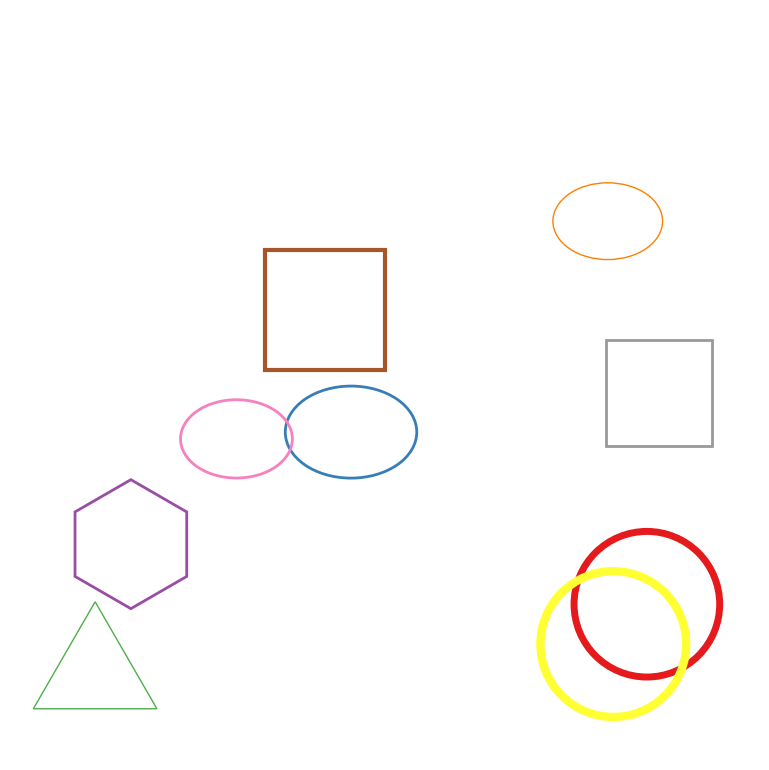[{"shape": "circle", "thickness": 2.5, "radius": 0.47, "center": [0.84, 0.215]}, {"shape": "oval", "thickness": 1, "radius": 0.43, "center": [0.456, 0.439]}, {"shape": "triangle", "thickness": 0.5, "radius": 0.46, "center": [0.124, 0.126]}, {"shape": "hexagon", "thickness": 1, "radius": 0.42, "center": [0.17, 0.293]}, {"shape": "oval", "thickness": 0.5, "radius": 0.36, "center": [0.789, 0.713]}, {"shape": "circle", "thickness": 3, "radius": 0.47, "center": [0.796, 0.164]}, {"shape": "square", "thickness": 1.5, "radius": 0.39, "center": [0.423, 0.597]}, {"shape": "oval", "thickness": 1, "radius": 0.36, "center": [0.307, 0.43]}, {"shape": "square", "thickness": 1, "radius": 0.35, "center": [0.855, 0.49]}]